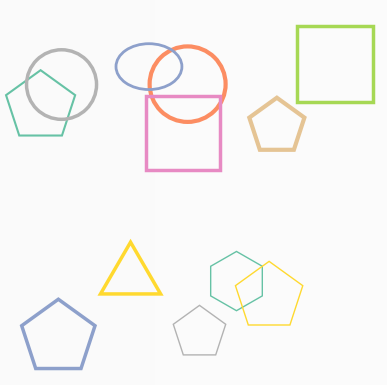[{"shape": "hexagon", "thickness": 1, "radius": 0.38, "center": [0.61, 0.27]}, {"shape": "pentagon", "thickness": 1.5, "radius": 0.47, "center": [0.105, 0.724]}, {"shape": "circle", "thickness": 3, "radius": 0.49, "center": [0.484, 0.781]}, {"shape": "oval", "thickness": 2, "radius": 0.43, "center": [0.384, 0.827]}, {"shape": "pentagon", "thickness": 2.5, "radius": 0.5, "center": [0.151, 0.123]}, {"shape": "square", "thickness": 2.5, "radius": 0.48, "center": [0.472, 0.654]}, {"shape": "square", "thickness": 2.5, "radius": 0.49, "center": [0.864, 0.834]}, {"shape": "pentagon", "thickness": 1, "radius": 0.46, "center": [0.694, 0.23]}, {"shape": "triangle", "thickness": 2.5, "radius": 0.45, "center": [0.337, 0.281]}, {"shape": "pentagon", "thickness": 3, "radius": 0.37, "center": [0.714, 0.671]}, {"shape": "pentagon", "thickness": 1, "radius": 0.36, "center": [0.515, 0.136]}, {"shape": "circle", "thickness": 2.5, "radius": 0.45, "center": [0.159, 0.78]}]